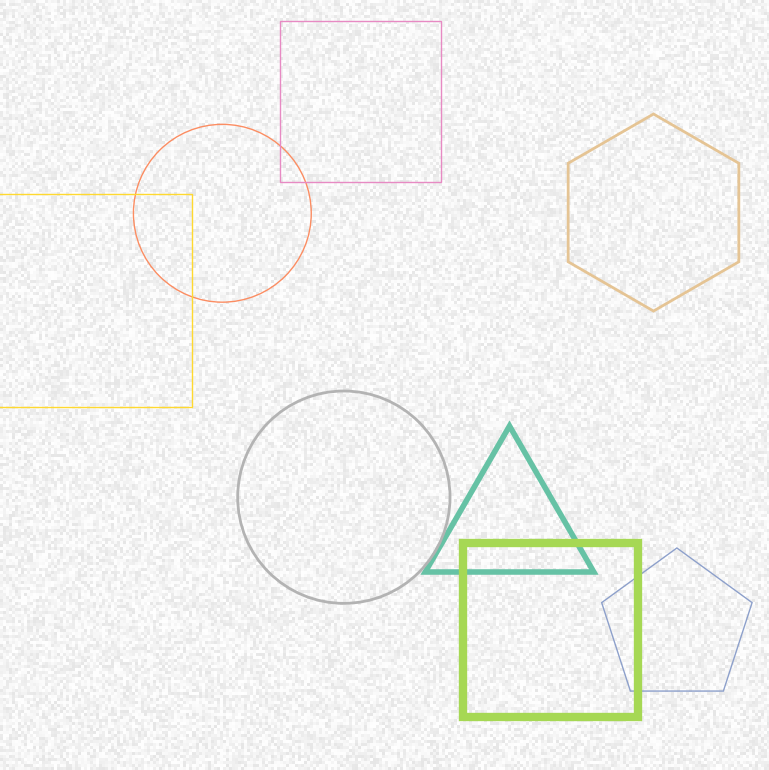[{"shape": "triangle", "thickness": 2, "radius": 0.63, "center": [0.662, 0.32]}, {"shape": "circle", "thickness": 0.5, "radius": 0.58, "center": [0.289, 0.723]}, {"shape": "pentagon", "thickness": 0.5, "radius": 0.51, "center": [0.879, 0.186]}, {"shape": "square", "thickness": 0.5, "radius": 0.52, "center": [0.468, 0.868]}, {"shape": "square", "thickness": 3, "radius": 0.57, "center": [0.715, 0.182]}, {"shape": "square", "thickness": 0.5, "radius": 0.69, "center": [0.111, 0.61]}, {"shape": "hexagon", "thickness": 1, "radius": 0.64, "center": [0.849, 0.724]}, {"shape": "circle", "thickness": 1, "radius": 0.69, "center": [0.447, 0.354]}]